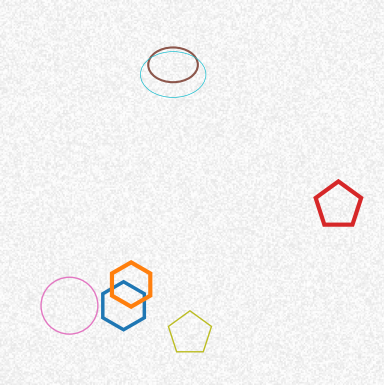[{"shape": "hexagon", "thickness": 2.5, "radius": 0.31, "center": [0.321, 0.206]}, {"shape": "hexagon", "thickness": 3, "radius": 0.29, "center": [0.341, 0.261]}, {"shape": "pentagon", "thickness": 3, "radius": 0.31, "center": [0.879, 0.467]}, {"shape": "oval", "thickness": 1.5, "radius": 0.32, "center": [0.449, 0.832]}, {"shape": "circle", "thickness": 1, "radius": 0.37, "center": [0.18, 0.206]}, {"shape": "pentagon", "thickness": 1, "radius": 0.29, "center": [0.493, 0.134]}, {"shape": "oval", "thickness": 0.5, "radius": 0.43, "center": [0.45, 0.806]}]